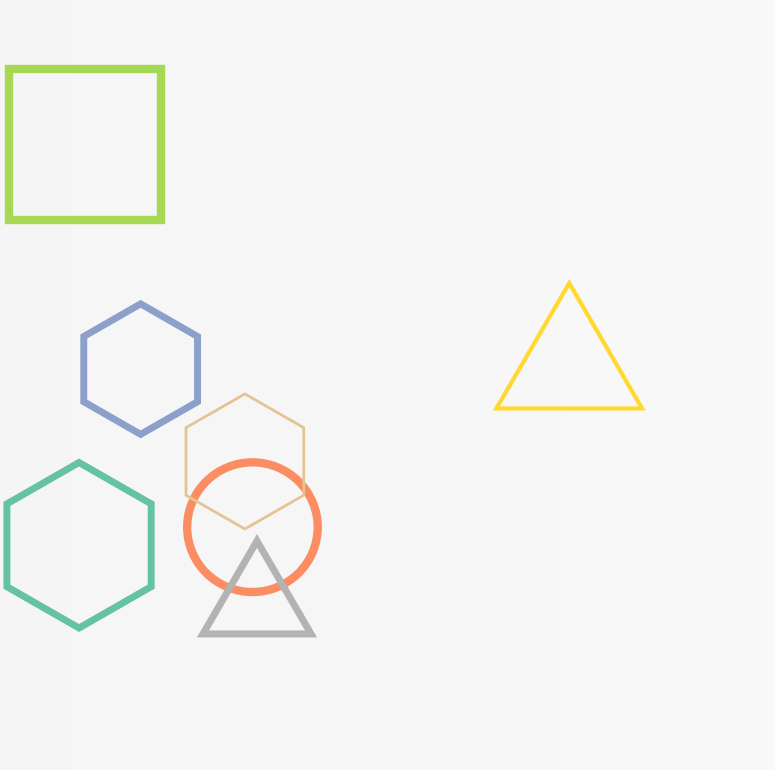[{"shape": "hexagon", "thickness": 2.5, "radius": 0.54, "center": [0.102, 0.292]}, {"shape": "circle", "thickness": 3, "radius": 0.42, "center": [0.326, 0.315]}, {"shape": "hexagon", "thickness": 2.5, "radius": 0.42, "center": [0.181, 0.521]}, {"shape": "square", "thickness": 3, "radius": 0.49, "center": [0.109, 0.812]}, {"shape": "triangle", "thickness": 1.5, "radius": 0.54, "center": [0.735, 0.524]}, {"shape": "hexagon", "thickness": 1, "radius": 0.44, "center": [0.316, 0.401]}, {"shape": "triangle", "thickness": 2.5, "radius": 0.4, "center": [0.332, 0.217]}]